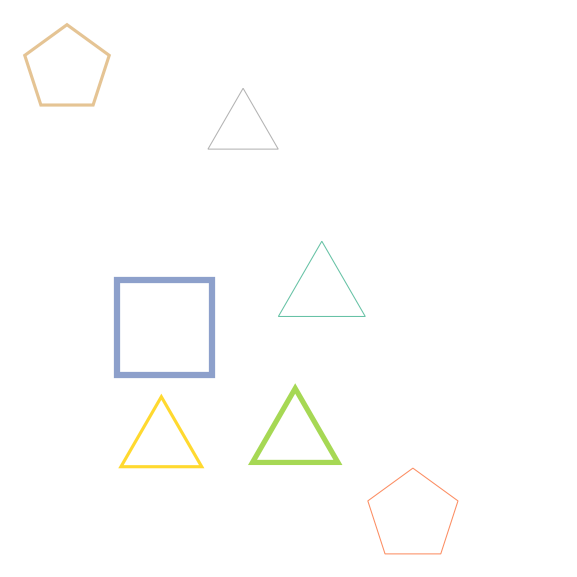[{"shape": "triangle", "thickness": 0.5, "radius": 0.43, "center": [0.557, 0.495]}, {"shape": "pentagon", "thickness": 0.5, "radius": 0.41, "center": [0.715, 0.106]}, {"shape": "square", "thickness": 3, "radius": 0.41, "center": [0.285, 0.431]}, {"shape": "triangle", "thickness": 2.5, "radius": 0.43, "center": [0.511, 0.241]}, {"shape": "triangle", "thickness": 1.5, "radius": 0.4, "center": [0.279, 0.231]}, {"shape": "pentagon", "thickness": 1.5, "radius": 0.38, "center": [0.116, 0.879]}, {"shape": "triangle", "thickness": 0.5, "radius": 0.35, "center": [0.421, 0.776]}]